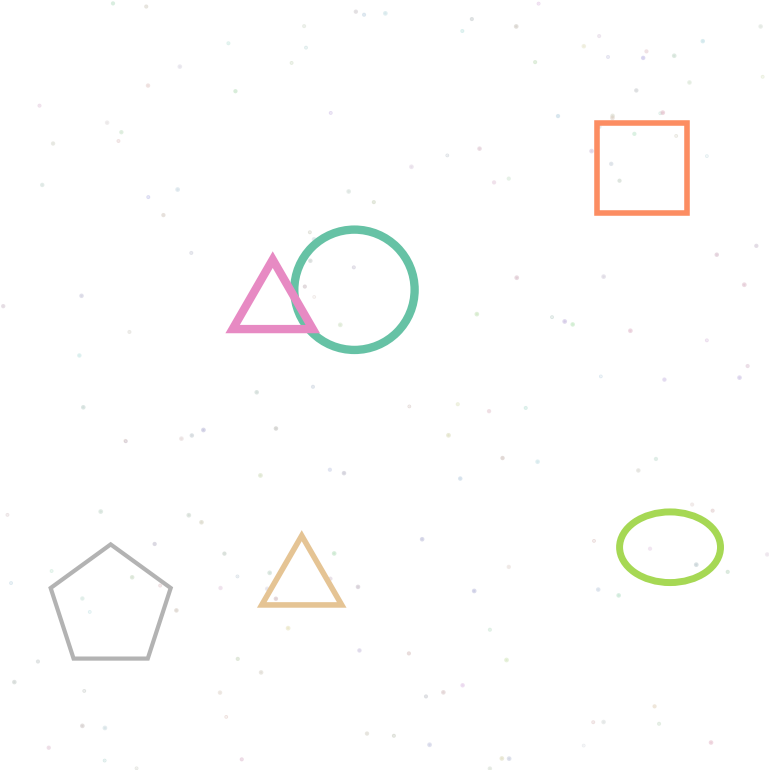[{"shape": "circle", "thickness": 3, "radius": 0.39, "center": [0.46, 0.624]}, {"shape": "square", "thickness": 2, "radius": 0.29, "center": [0.834, 0.782]}, {"shape": "triangle", "thickness": 3, "radius": 0.3, "center": [0.354, 0.603]}, {"shape": "oval", "thickness": 2.5, "radius": 0.33, "center": [0.87, 0.289]}, {"shape": "triangle", "thickness": 2, "radius": 0.3, "center": [0.392, 0.244]}, {"shape": "pentagon", "thickness": 1.5, "radius": 0.41, "center": [0.144, 0.211]}]